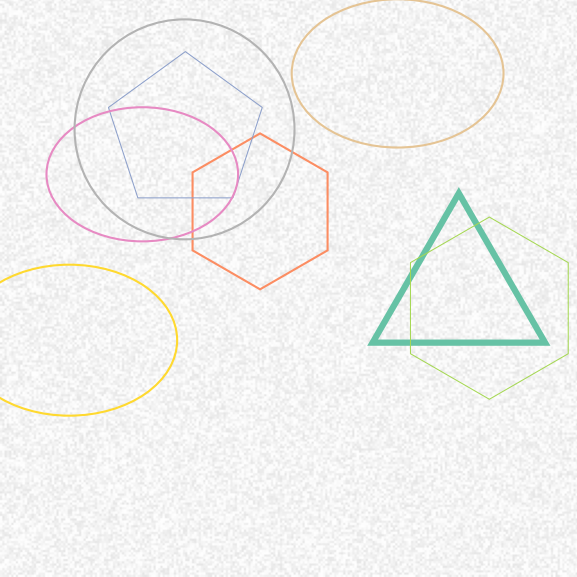[{"shape": "triangle", "thickness": 3, "radius": 0.86, "center": [0.795, 0.492]}, {"shape": "hexagon", "thickness": 1, "radius": 0.67, "center": [0.45, 0.633]}, {"shape": "pentagon", "thickness": 0.5, "radius": 0.7, "center": [0.321, 0.77]}, {"shape": "oval", "thickness": 1, "radius": 0.83, "center": [0.246, 0.697]}, {"shape": "hexagon", "thickness": 0.5, "radius": 0.79, "center": [0.847, 0.466]}, {"shape": "oval", "thickness": 1, "radius": 0.93, "center": [0.12, 0.41]}, {"shape": "oval", "thickness": 1, "radius": 0.92, "center": [0.689, 0.872]}, {"shape": "circle", "thickness": 1, "radius": 0.95, "center": [0.32, 0.775]}]